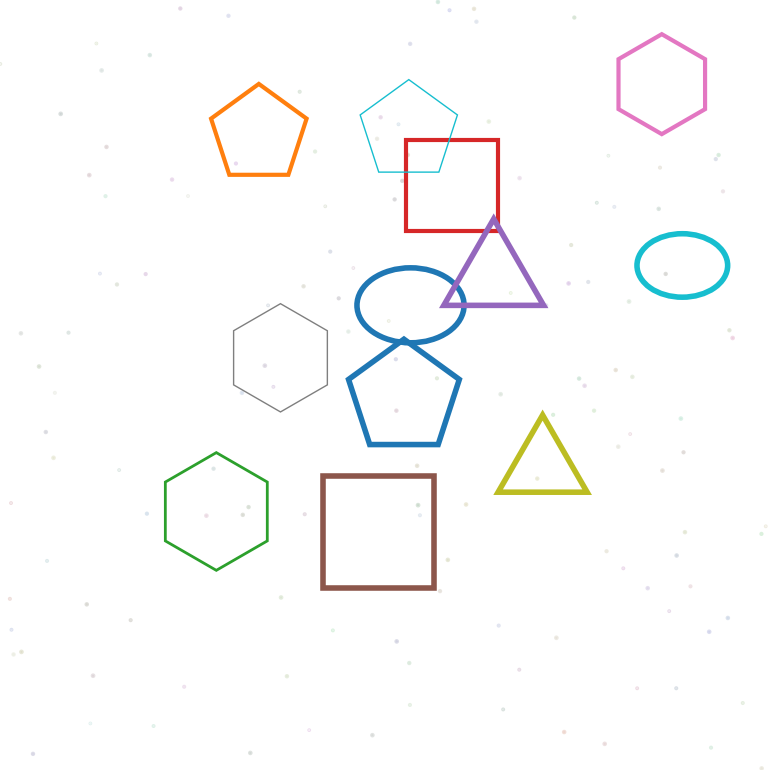[{"shape": "oval", "thickness": 2, "radius": 0.35, "center": [0.533, 0.603]}, {"shape": "pentagon", "thickness": 2, "radius": 0.38, "center": [0.525, 0.484]}, {"shape": "pentagon", "thickness": 1.5, "radius": 0.33, "center": [0.336, 0.826]}, {"shape": "hexagon", "thickness": 1, "radius": 0.38, "center": [0.281, 0.336]}, {"shape": "square", "thickness": 1.5, "radius": 0.3, "center": [0.587, 0.759]}, {"shape": "triangle", "thickness": 2, "radius": 0.37, "center": [0.641, 0.641]}, {"shape": "square", "thickness": 2, "radius": 0.36, "center": [0.491, 0.309]}, {"shape": "hexagon", "thickness": 1.5, "radius": 0.32, "center": [0.859, 0.891]}, {"shape": "hexagon", "thickness": 0.5, "radius": 0.35, "center": [0.364, 0.535]}, {"shape": "triangle", "thickness": 2, "radius": 0.33, "center": [0.705, 0.394]}, {"shape": "oval", "thickness": 2, "radius": 0.29, "center": [0.886, 0.655]}, {"shape": "pentagon", "thickness": 0.5, "radius": 0.33, "center": [0.531, 0.83]}]